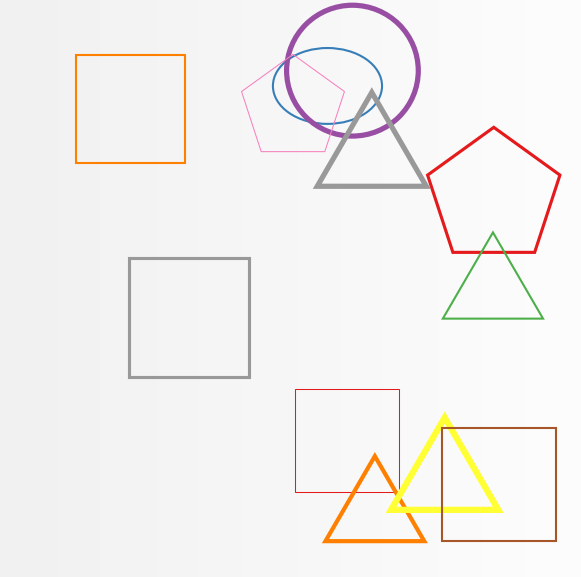[{"shape": "square", "thickness": 0.5, "radius": 0.45, "center": [0.597, 0.236]}, {"shape": "pentagon", "thickness": 1.5, "radius": 0.6, "center": [0.85, 0.659]}, {"shape": "oval", "thickness": 1, "radius": 0.47, "center": [0.563, 0.85]}, {"shape": "triangle", "thickness": 1, "radius": 0.5, "center": [0.848, 0.497]}, {"shape": "circle", "thickness": 2.5, "radius": 0.57, "center": [0.606, 0.877]}, {"shape": "square", "thickness": 1, "radius": 0.47, "center": [0.224, 0.811]}, {"shape": "triangle", "thickness": 2, "radius": 0.49, "center": [0.645, 0.111]}, {"shape": "triangle", "thickness": 3, "radius": 0.53, "center": [0.765, 0.17]}, {"shape": "square", "thickness": 1, "radius": 0.49, "center": [0.858, 0.16]}, {"shape": "pentagon", "thickness": 0.5, "radius": 0.47, "center": [0.504, 0.812]}, {"shape": "triangle", "thickness": 2.5, "radius": 0.54, "center": [0.64, 0.731]}, {"shape": "square", "thickness": 1.5, "radius": 0.51, "center": [0.325, 0.449]}]